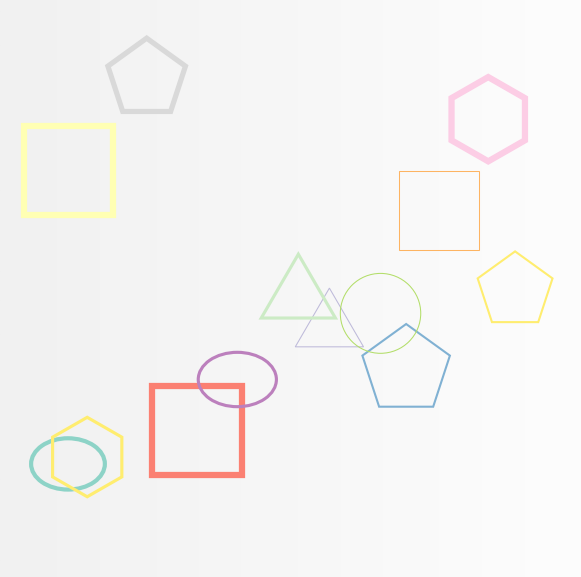[{"shape": "oval", "thickness": 2, "radius": 0.32, "center": [0.117, 0.196]}, {"shape": "square", "thickness": 3, "radius": 0.38, "center": [0.117, 0.704]}, {"shape": "triangle", "thickness": 0.5, "radius": 0.34, "center": [0.567, 0.432]}, {"shape": "square", "thickness": 3, "radius": 0.39, "center": [0.34, 0.253]}, {"shape": "pentagon", "thickness": 1, "radius": 0.4, "center": [0.699, 0.359]}, {"shape": "square", "thickness": 0.5, "radius": 0.34, "center": [0.756, 0.634]}, {"shape": "circle", "thickness": 0.5, "radius": 0.35, "center": [0.655, 0.457]}, {"shape": "hexagon", "thickness": 3, "radius": 0.36, "center": [0.84, 0.793]}, {"shape": "pentagon", "thickness": 2.5, "radius": 0.35, "center": [0.252, 0.863]}, {"shape": "oval", "thickness": 1.5, "radius": 0.34, "center": [0.408, 0.342]}, {"shape": "triangle", "thickness": 1.5, "radius": 0.37, "center": [0.513, 0.485]}, {"shape": "hexagon", "thickness": 1.5, "radius": 0.34, "center": [0.15, 0.208]}, {"shape": "pentagon", "thickness": 1, "radius": 0.34, "center": [0.886, 0.496]}]